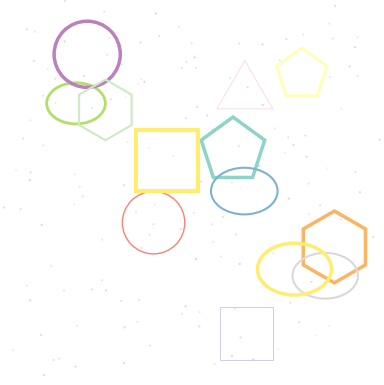[{"shape": "pentagon", "thickness": 2.5, "radius": 0.43, "center": [0.605, 0.609]}, {"shape": "pentagon", "thickness": 2, "radius": 0.34, "center": [0.784, 0.807]}, {"shape": "square", "thickness": 0.5, "radius": 0.34, "center": [0.641, 0.134]}, {"shape": "circle", "thickness": 1, "radius": 0.41, "center": [0.399, 0.422]}, {"shape": "oval", "thickness": 1.5, "radius": 0.43, "center": [0.634, 0.504]}, {"shape": "hexagon", "thickness": 2.5, "radius": 0.47, "center": [0.869, 0.359]}, {"shape": "oval", "thickness": 2, "radius": 0.38, "center": [0.197, 0.732]}, {"shape": "triangle", "thickness": 0.5, "radius": 0.42, "center": [0.636, 0.759]}, {"shape": "oval", "thickness": 1.5, "radius": 0.42, "center": [0.845, 0.284]}, {"shape": "circle", "thickness": 2.5, "radius": 0.43, "center": [0.226, 0.859]}, {"shape": "hexagon", "thickness": 1.5, "radius": 0.39, "center": [0.274, 0.715]}, {"shape": "square", "thickness": 3, "radius": 0.4, "center": [0.434, 0.582]}, {"shape": "oval", "thickness": 2.5, "radius": 0.48, "center": [0.765, 0.301]}]